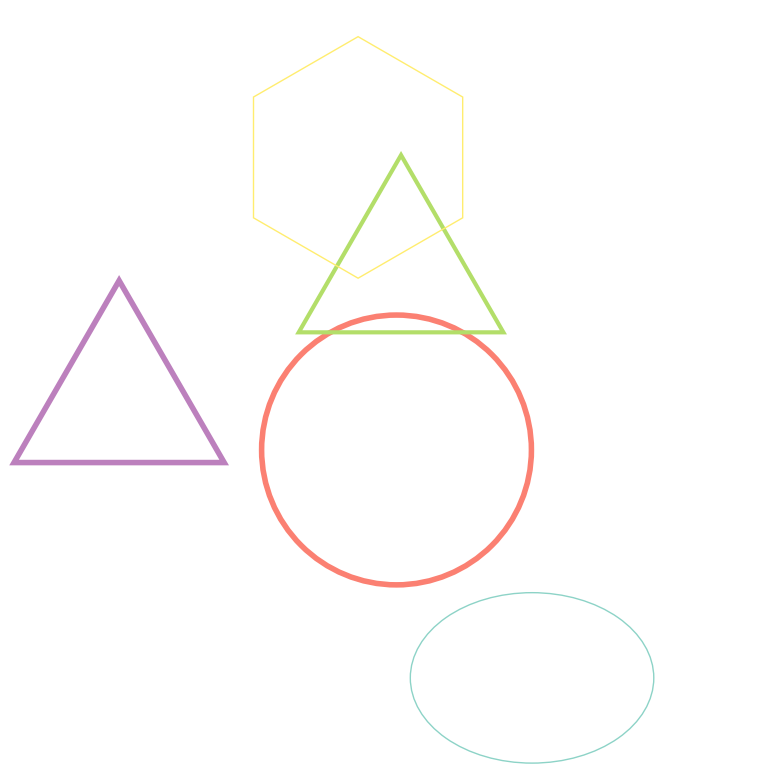[{"shape": "oval", "thickness": 0.5, "radius": 0.79, "center": [0.691, 0.12]}, {"shape": "circle", "thickness": 2, "radius": 0.88, "center": [0.515, 0.416]}, {"shape": "triangle", "thickness": 1.5, "radius": 0.77, "center": [0.521, 0.645]}, {"shape": "triangle", "thickness": 2, "radius": 0.79, "center": [0.155, 0.478]}, {"shape": "hexagon", "thickness": 0.5, "radius": 0.78, "center": [0.465, 0.796]}]